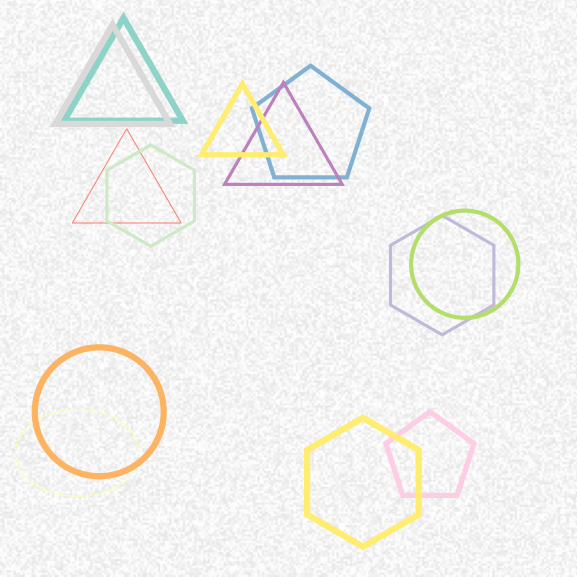[{"shape": "triangle", "thickness": 3, "radius": 0.59, "center": [0.214, 0.849]}, {"shape": "oval", "thickness": 0.5, "radius": 0.54, "center": [0.134, 0.215]}, {"shape": "hexagon", "thickness": 1.5, "radius": 0.52, "center": [0.766, 0.523]}, {"shape": "triangle", "thickness": 0.5, "radius": 0.54, "center": [0.219, 0.667]}, {"shape": "pentagon", "thickness": 2, "radius": 0.53, "center": [0.538, 0.778]}, {"shape": "circle", "thickness": 3, "radius": 0.56, "center": [0.172, 0.286]}, {"shape": "circle", "thickness": 2, "radius": 0.46, "center": [0.805, 0.542]}, {"shape": "pentagon", "thickness": 2.5, "radius": 0.4, "center": [0.744, 0.206]}, {"shape": "triangle", "thickness": 3, "radius": 0.57, "center": [0.195, 0.842]}, {"shape": "triangle", "thickness": 1.5, "radius": 0.59, "center": [0.491, 0.739]}, {"shape": "hexagon", "thickness": 1.5, "radius": 0.44, "center": [0.261, 0.66]}, {"shape": "triangle", "thickness": 2.5, "radius": 0.41, "center": [0.42, 0.772]}, {"shape": "hexagon", "thickness": 3, "radius": 0.56, "center": [0.628, 0.164]}]